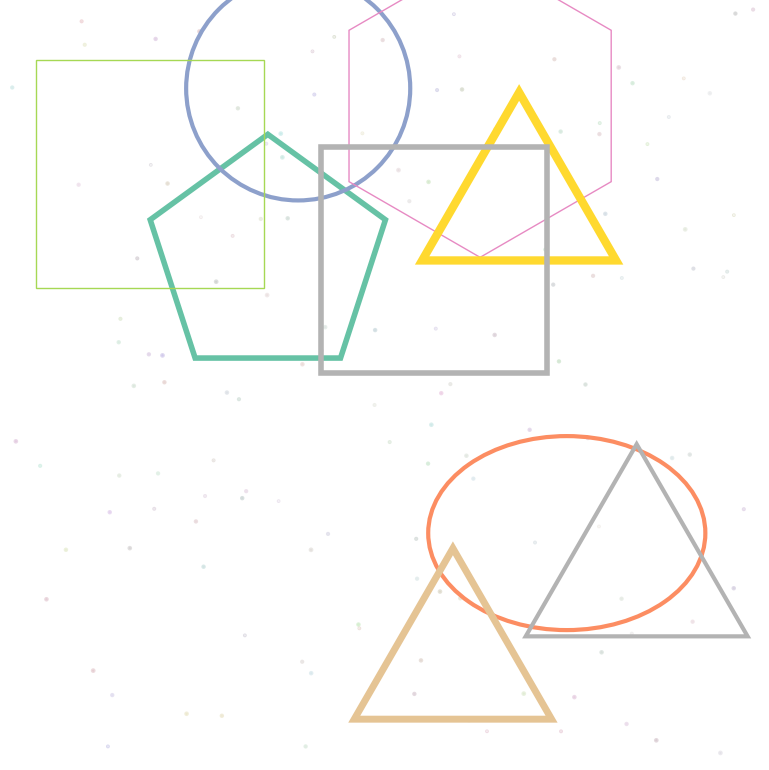[{"shape": "pentagon", "thickness": 2, "radius": 0.8, "center": [0.348, 0.665]}, {"shape": "oval", "thickness": 1.5, "radius": 0.9, "center": [0.736, 0.308]}, {"shape": "circle", "thickness": 1.5, "radius": 0.73, "center": [0.387, 0.885]}, {"shape": "hexagon", "thickness": 0.5, "radius": 0.98, "center": [0.624, 0.862]}, {"shape": "square", "thickness": 0.5, "radius": 0.74, "center": [0.195, 0.774]}, {"shape": "triangle", "thickness": 3, "radius": 0.73, "center": [0.674, 0.734]}, {"shape": "triangle", "thickness": 2.5, "radius": 0.74, "center": [0.588, 0.14]}, {"shape": "triangle", "thickness": 1.5, "radius": 0.83, "center": [0.827, 0.257]}, {"shape": "square", "thickness": 2, "radius": 0.73, "center": [0.563, 0.662]}]